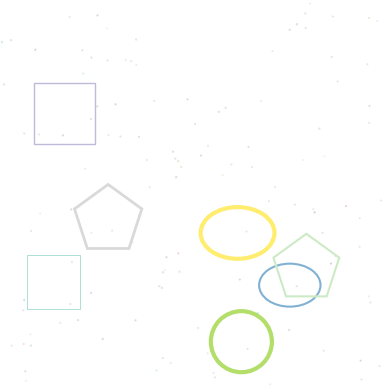[{"shape": "square", "thickness": 0.5, "radius": 0.35, "center": [0.14, 0.268]}, {"shape": "square", "thickness": 1, "radius": 0.4, "center": [0.169, 0.706]}, {"shape": "oval", "thickness": 1.5, "radius": 0.4, "center": [0.753, 0.259]}, {"shape": "circle", "thickness": 3, "radius": 0.4, "center": [0.627, 0.113]}, {"shape": "pentagon", "thickness": 2, "radius": 0.46, "center": [0.281, 0.429]}, {"shape": "pentagon", "thickness": 1.5, "radius": 0.45, "center": [0.796, 0.303]}, {"shape": "oval", "thickness": 3, "radius": 0.48, "center": [0.617, 0.395]}]